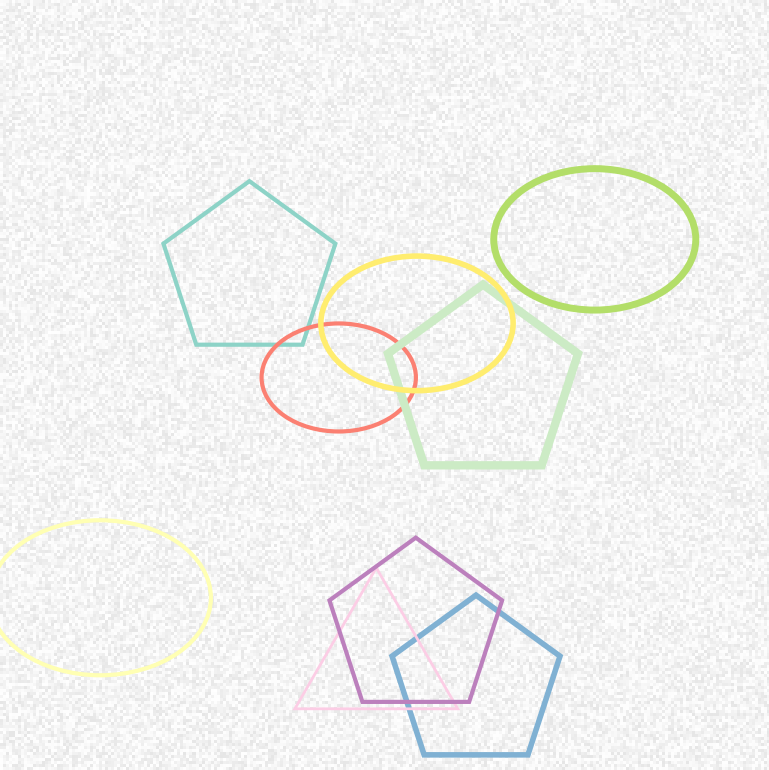[{"shape": "pentagon", "thickness": 1.5, "radius": 0.59, "center": [0.324, 0.647]}, {"shape": "oval", "thickness": 1.5, "radius": 0.72, "center": [0.13, 0.224]}, {"shape": "oval", "thickness": 1.5, "radius": 0.5, "center": [0.44, 0.51]}, {"shape": "pentagon", "thickness": 2, "radius": 0.57, "center": [0.618, 0.112]}, {"shape": "oval", "thickness": 2.5, "radius": 0.66, "center": [0.772, 0.689]}, {"shape": "triangle", "thickness": 1, "radius": 0.61, "center": [0.489, 0.141]}, {"shape": "pentagon", "thickness": 1.5, "radius": 0.59, "center": [0.54, 0.184]}, {"shape": "pentagon", "thickness": 3, "radius": 0.65, "center": [0.627, 0.501]}, {"shape": "oval", "thickness": 2, "radius": 0.62, "center": [0.542, 0.58]}]